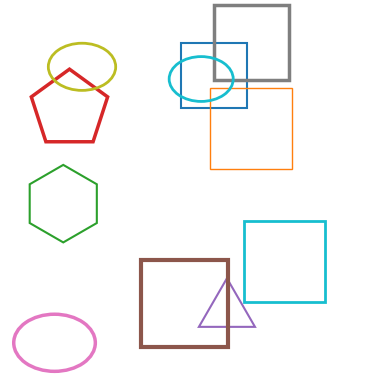[{"shape": "square", "thickness": 1.5, "radius": 0.43, "center": [0.556, 0.804]}, {"shape": "square", "thickness": 1, "radius": 0.53, "center": [0.652, 0.666]}, {"shape": "hexagon", "thickness": 1.5, "radius": 0.5, "center": [0.164, 0.471]}, {"shape": "pentagon", "thickness": 2.5, "radius": 0.52, "center": [0.18, 0.716]}, {"shape": "triangle", "thickness": 1.5, "radius": 0.42, "center": [0.589, 0.193]}, {"shape": "square", "thickness": 3, "radius": 0.57, "center": [0.479, 0.211]}, {"shape": "oval", "thickness": 2.5, "radius": 0.53, "center": [0.142, 0.11]}, {"shape": "square", "thickness": 2.5, "radius": 0.48, "center": [0.653, 0.889]}, {"shape": "oval", "thickness": 2, "radius": 0.44, "center": [0.213, 0.826]}, {"shape": "square", "thickness": 2, "radius": 0.53, "center": [0.739, 0.321]}, {"shape": "oval", "thickness": 2, "radius": 0.42, "center": [0.523, 0.795]}]